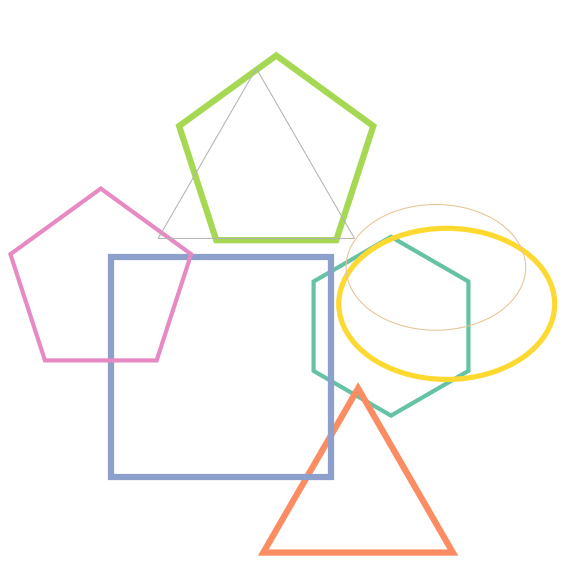[{"shape": "hexagon", "thickness": 2, "radius": 0.77, "center": [0.677, 0.434]}, {"shape": "triangle", "thickness": 3, "radius": 0.95, "center": [0.62, 0.137]}, {"shape": "square", "thickness": 3, "radius": 0.95, "center": [0.382, 0.364]}, {"shape": "pentagon", "thickness": 2, "radius": 0.82, "center": [0.175, 0.508]}, {"shape": "pentagon", "thickness": 3, "radius": 0.88, "center": [0.478, 0.726]}, {"shape": "oval", "thickness": 2.5, "radius": 0.93, "center": [0.774, 0.473]}, {"shape": "oval", "thickness": 0.5, "radius": 0.78, "center": [0.755, 0.536]}, {"shape": "triangle", "thickness": 0.5, "radius": 0.98, "center": [0.444, 0.684]}]